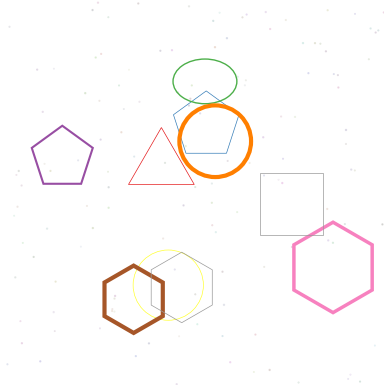[{"shape": "triangle", "thickness": 0.5, "radius": 0.49, "center": [0.419, 0.57]}, {"shape": "pentagon", "thickness": 0.5, "radius": 0.45, "center": [0.536, 0.674]}, {"shape": "oval", "thickness": 1, "radius": 0.41, "center": [0.532, 0.789]}, {"shape": "pentagon", "thickness": 1.5, "radius": 0.42, "center": [0.162, 0.59]}, {"shape": "circle", "thickness": 3, "radius": 0.47, "center": [0.559, 0.633]}, {"shape": "circle", "thickness": 0.5, "radius": 0.46, "center": [0.437, 0.259]}, {"shape": "hexagon", "thickness": 3, "radius": 0.44, "center": [0.347, 0.223]}, {"shape": "hexagon", "thickness": 2.5, "radius": 0.59, "center": [0.865, 0.305]}, {"shape": "square", "thickness": 0.5, "radius": 0.4, "center": [0.757, 0.47]}, {"shape": "hexagon", "thickness": 0.5, "radius": 0.46, "center": [0.472, 0.253]}]